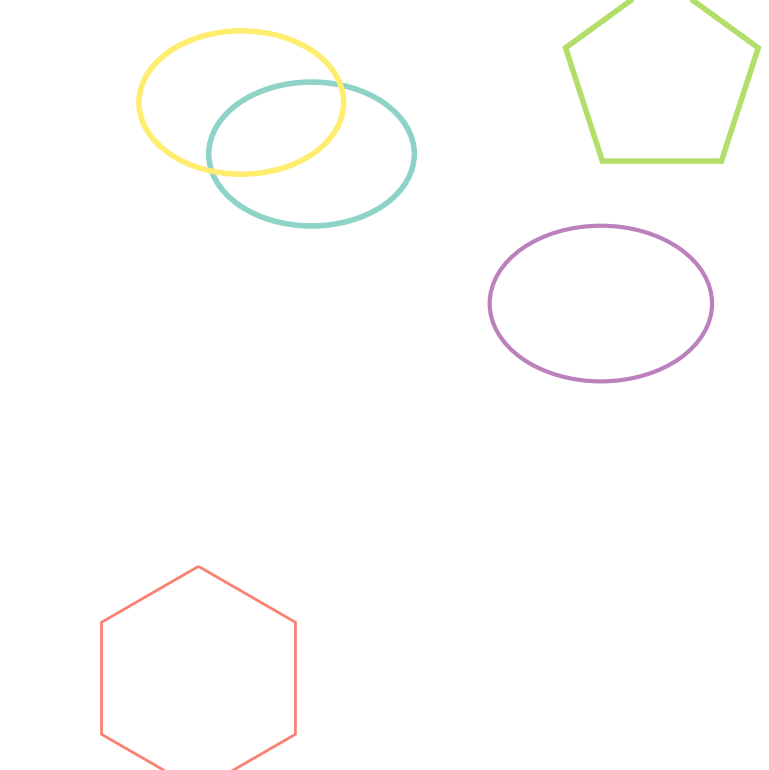[{"shape": "oval", "thickness": 2, "radius": 0.67, "center": [0.405, 0.8]}, {"shape": "hexagon", "thickness": 1, "radius": 0.73, "center": [0.258, 0.119]}, {"shape": "pentagon", "thickness": 2, "radius": 0.66, "center": [0.86, 0.897]}, {"shape": "oval", "thickness": 1.5, "radius": 0.72, "center": [0.78, 0.606]}, {"shape": "oval", "thickness": 2, "radius": 0.66, "center": [0.313, 0.867]}]